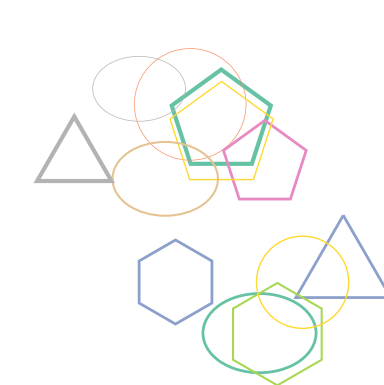[{"shape": "pentagon", "thickness": 3, "radius": 0.68, "center": [0.575, 0.684]}, {"shape": "oval", "thickness": 2, "radius": 0.73, "center": [0.674, 0.135]}, {"shape": "circle", "thickness": 0.5, "radius": 0.72, "center": [0.494, 0.729]}, {"shape": "triangle", "thickness": 2, "radius": 0.71, "center": [0.892, 0.298]}, {"shape": "hexagon", "thickness": 2, "radius": 0.55, "center": [0.456, 0.267]}, {"shape": "pentagon", "thickness": 2, "radius": 0.56, "center": [0.688, 0.574]}, {"shape": "hexagon", "thickness": 1.5, "radius": 0.66, "center": [0.72, 0.132]}, {"shape": "pentagon", "thickness": 1, "radius": 0.7, "center": [0.576, 0.648]}, {"shape": "circle", "thickness": 1, "radius": 0.6, "center": [0.786, 0.267]}, {"shape": "oval", "thickness": 1.5, "radius": 0.68, "center": [0.429, 0.535]}, {"shape": "oval", "thickness": 0.5, "radius": 0.6, "center": [0.361, 0.769]}, {"shape": "triangle", "thickness": 3, "radius": 0.56, "center": [0.193, 0.586]}]